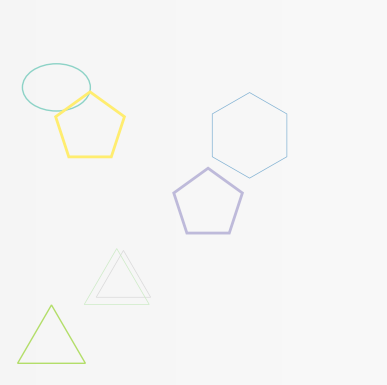[{"shape": "oval", "thickness": 1, "radius": 0.44, "center": [0.146, 0.773]}, {"shape": "pentagon", "thickness": 2, "radius": 0.47, "center": [0.537, 0.47]}, {"shape": "hexagon", "thickness": 0.5, "radius": 0.56, "center": [0.644, 0.648]}, {"shape": "triangle", "thickness": 1, "radius": 0.51, "center": [0.133, 0.107]}, {"shape": "triangle", "thickness": 0.5, "radius": 0.41, "center": [0.319, 0.268]}, {"shape": "triangle", "thickness": 0.5, "radius": 0.48, "center": [0.301, 0.258]}, {"shape": "pentagon", "thickness": 2, "radius": 0.47, "center": [0.232, 0.668]}]